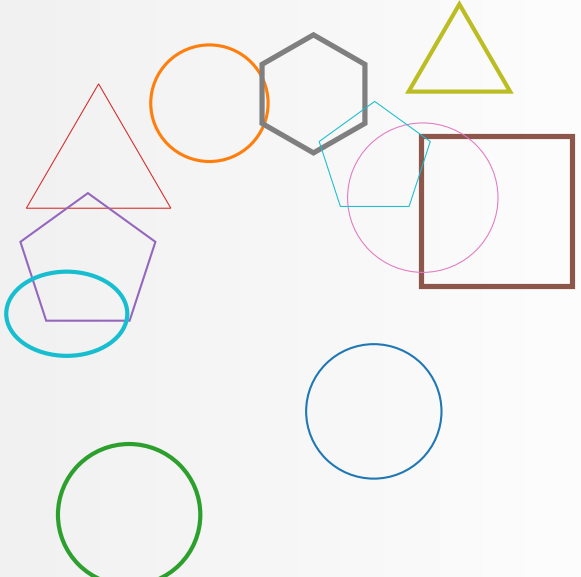[{"shape": "circle", "thickness": 1, "radius": 0.58, "center": [0.643, 0.287]}, {"shape": "circle", "thickness": 1.5, "radius": 0.5, "center": [0.36, 0.82]}, {"shape": "circle", "thickness": 2, "radius": 0.61, "center": [0.222, 0.108]}, {"shape": "triangle", "thickness": 0.5, "radius": 0.72, "center": [0.17, 0.71]}, {"shape": "pentagon", "thickness": 1, "radius": 0.61, "center": [0.151, 0.543]}, {"shape": "square", "thickness": 2.5, "radius": 0.65, "center": [0.855, 0.634]}, {"shape": "circle", "thickness": 0.5, "radius": 0.65, "center": [0.727, 0.657]}, {"shape": "hexagon", "thickness": 2.5, "radius": 0.51, "center": [0.539, 0.837]}, {"shape": "triangle", "thickness": 2, "radius": 0.5, "center": [0.79, 0.891]}, {"shape": "pentagon", "thickness": 0.5, "radius": 0.5, "center": [0.645, 0.723]}, {"shape": "oval", "thickness": 2, "radius": 0.52, "center": [0.115, 0.456]}]